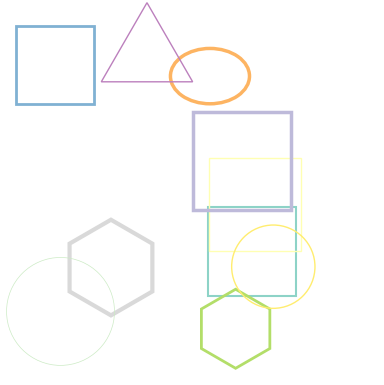[{"shape": "square", "thickness": 1.5, "radius": 0.58, "center": [0.655, 0.347]}, {"shape": "square", "thickness": 1, "radius": 0.6, "center": [0.661, 0.469]}, {"shape": "square", "thickness": 2.5, "radius": 0.64, "center": [0.628, 0.583]}, {"shape": "square", "thickness": 2, "radius": 0.51, "center": [0.142, 0.832]}, {"shape": "oval", "thickness": 2.5, "radius": 0.51, "center": [0.545, 0.802]}, {"shape": "hexagon", "thickness": 2, "radius": 0.51, "center": [0.612, 0.146]}, {"shape": "hexagon", "thickness": 3, "radius": 0.62, "center": [0.288, 0.305]}, {"shape": "triangle", "thickness": 1, "radius": 0.68, "center": [0.382, 0.856]}, {"shape": "circle", "thickness": 0.5, "radius": 0.7, "center": [0.157, 0.191]}, {"shape": "circle", "thickness": 1, "radius": 0.54, "center": [0.71, 0.307]}]